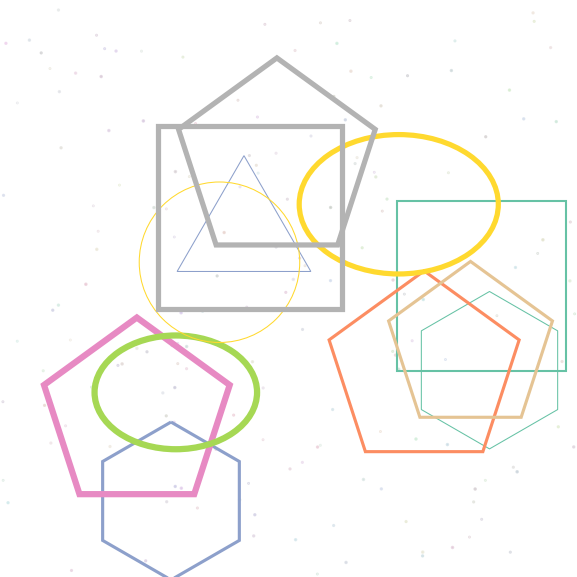[{"shape": "hexagon", "thickness": 0.5, "radius": 0.68, "center": [0.848, 0.358]}, {"shape": "square", "thickness": 1, "radius": 0.73, "center": [0.834, 0.504]}, {"shape": "pentagon", "thickness": 1.5, "radius": 0.87, "center": [0.734, 0.357]}, {"shape": "triangle", "thickness": 0.5, "radius": 0.67, "center": [0.422, 0.596]}, {"shape": "hexagon", "thickness": 1.5, "radius": 0.68, "center": [0.296, 0.132]}, {"shape": "pentagon", "thickness": 3, "radius": 0.85, "center": [0.237, 0.28]}, {"shape": "oval", "thickness": 3, "radius": 0.7, "center": [0.304, 0.32]}, {"shape": "circle", "thickness": 0.5, "radius": 0.69, "center": [0.38, 0.545]}, {"shape": "oval", "thickness": 2.5, "radius": 0.86, "center": [0.69, 0.645]}, {"shape": "pentagon", "thickness": 1.5, "radius": 0.75, "center": [0.815, 0.397]}, {"shape": "square", "thickness": 2.5, "radius": 0.79, "center": [0.433, 0.622]}, {"shape": "pentagon", "thickness": 2.5, "radius": 0.9, "center": [0.479, 0.72]}]